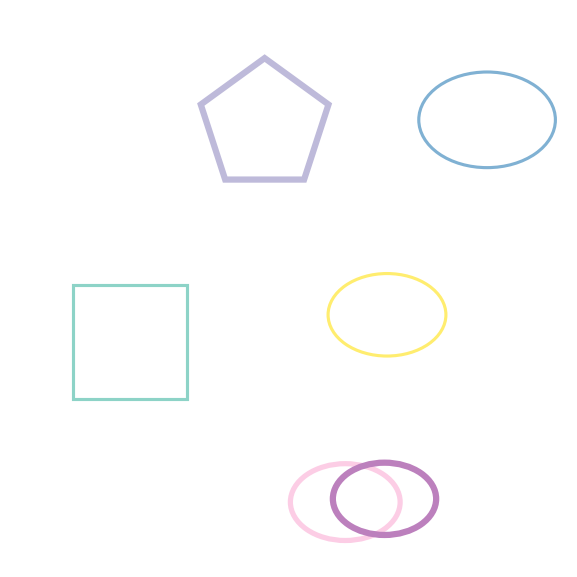[{"shape": "square", "thickness": 1.5, "radius": 0.49, "center": [0.226, 0.408]}, {"shape": "pentagon", "thickness": 3, "radius": 0.58, "center": [0.458, 0.782]}, {"shape": "oval", "thickness": 1.5, "radius": 0.59, "center": [0.843, 0.792]}, {"shape": "oval", "thickness": 2.5, "radius": 0.48, "center": [0.598, 0.13]}, {"shape": "oval", "thickness": 3, "radius": 0.45, "center": [0.666, 0.135]}, {"shape": "oval", "thickness": 1.5, "radius": 0.51, "center": [0.67, 0.454]}]